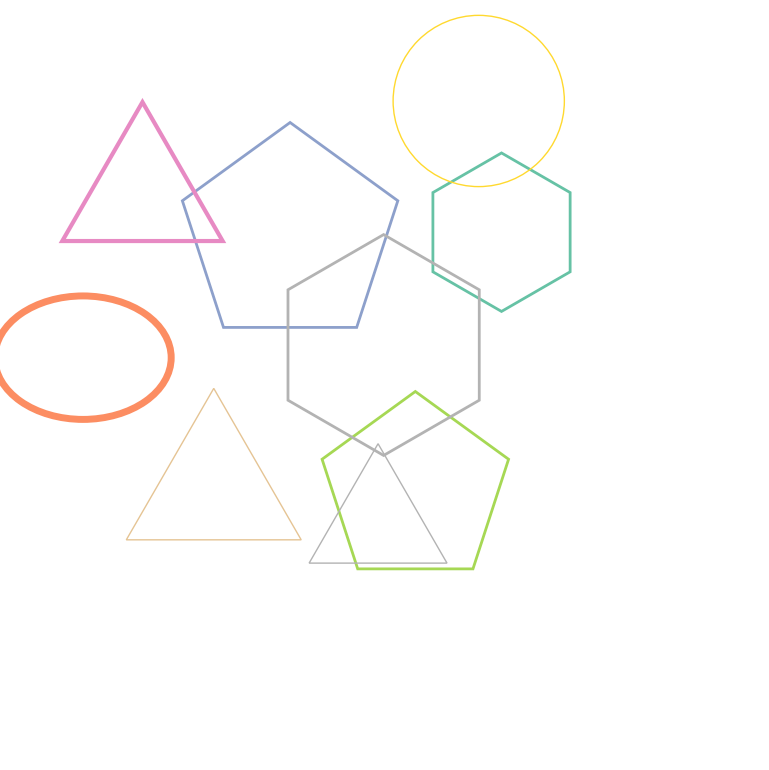[{"shape": "hexagon", "thickness": 1, "radius": 0.51, "center": [0.651, 0.698]}, {"shape": "oval", "thickness": 2.5, "radius": 0.57, "center": [0.108, 0.535]}, {"shape": "pentagon", "thickness": 1, "radius": 0.74, "center": [0.377, 0.694]}, {"shape": "triangle", "thickness": 1.5, "radius": 0.6, "center": [0.185, 0.747]}, {"shape": "pentagon", "thickness": 1, "radius": 0.64, "center": [0.539, 0.364]}, {"shape": "circle", "thickness": 0.5, "radius": 0.56, "center": [0.622, 0.869]}, {"shape": "triangle", "thickness": 0.5, "radius": 0.66, "center": [0.278, 0.364]}, {"shape": "hexagon", "thickness": 1, "radius": 0.72, "center": [0.498, 0.552]}, {"shape": "triangle", "thickness": 0.5, "radius": 0.52, "center": [0.491, 0.32]}]